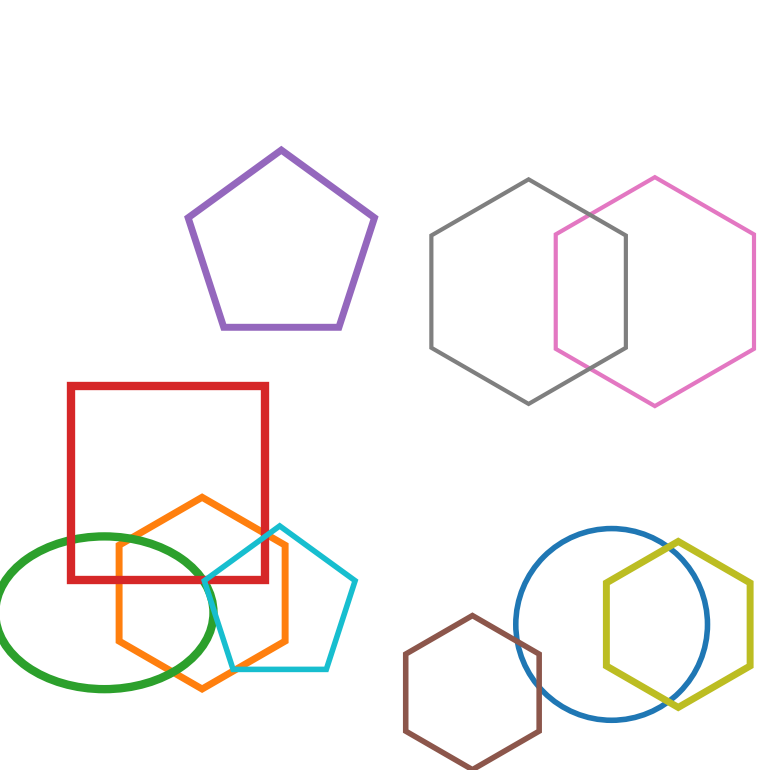[{"shape": "circle", "thickness": 2, "radius": 0.62, "center": [0.794, 0.189]}, {"shape": "hexagon", "thickness": 2.5, "radius": 0.62, "center": [0.262, 0.23]}, {"shape": "oval", "thickness": 3, "radius": 0.71, "center": [0.136, 0.204]}, {"shape": "square", "thickness": 3, "radius": 0.63, "center": [0.218, 0.372]}, {"shape": "pentagon", "thickness": 2.5, "radius": 0.64, "center": [0.365, 0.678]}, {"shape": "hexagon", "thickness": 2, "radius": 0.5, "center": [0.614, 0.101]}, {"shape": "hexagon", "thickness": 1.5, "radius": 0.74, "center": [0.85, 0.621]}, {"shape": "hexagon", "thickness": 1.5, "radius": 0.73, "center": [0.687, 0.621]}, {"shape": "hexagon", "thickness": 2.5, "radius": 0.54, "center": [0.881, 0.189]}, {"shape": "pentagon", "thickness": 2, "radius": 0.51, "center": [0.363, 0.214]}]